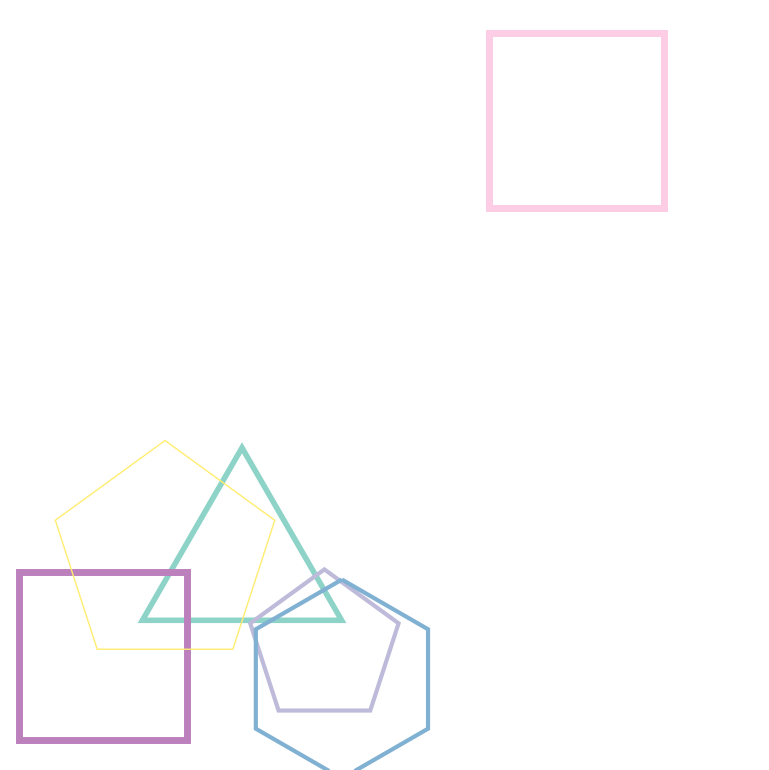[{"shape": "triangle", "thickness": 2, "radius": 0.75, "center": [0.314, 0.269]}, {"shape": "pentagon", "thickness": 1.5, "radius": 0.51, "center": [0.421, 0.159]}, {"shape": "hexagon", "thickness": 1.5, "radius": 0.65, "center": [0.444, 0.118]}, {"shape": "square", "thickness": 2.5, "radius": 0.57, "center": [0.749, 0.844]}, {"shape": "square", "thickness": 2.5, "radius": 0.55, "center": [0.133, 0.148]}, {"shape": "pentagon", "thickness": 0.5, "radius": 0.75, "center": [0.214, 0.278]}]